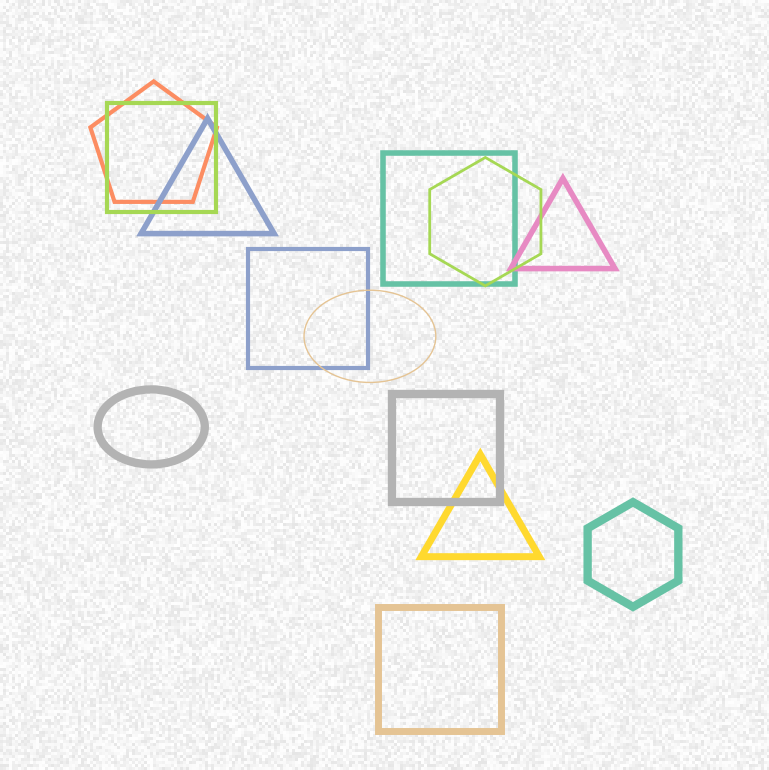[{"shape": "hexagon", "thickness": 3, "radius": 0.34, "center": [0.822, 0.28]}, {"shape": "square", "thickness": 2, "radius": 0.43, "center": [0.583, 0.716]}, {"shape": "pentagon", "thickness": 1.5, "radius": 0.43, "center": [0.2, 0.808]}, {"shape": "square", "thickness": 1.5, "radius": 0.39, "center": [0.4, 0.599]}, {"shape": "triangle", "thickness": 2, "radius": 0.5, "center": [0.27, 0.747]}, {"shape": "triangle", "thickness": 2, "radius": 0.39, "center": [0.731, 0.69]}, {"shape": "square", "thickness": 1.5, "radius": 0.35, "center": [0.21, 0.796]}, {"shape": "hexagon", "thickness": 1, "radius": 0.42, "center": [0.63, 0.712]}, {"shape": "triangle", "thickness": 2.5, "radius": 0.44, "center": [0.624, 0.321]}, {"shape": "oval", "thickness": 0.5, "radius": 0.43, "center": [0.48, 0.563]}, {"shape": "square", "thickness": 2.5, "radius": 0.4, "center": [0.571, 0.131]}, {"shape": "oval", "thickness": 3, "radius": 0.35, "center": [0.196, 0.446]}, {"shape": "square", "thickness": 3, "radius": 0.35, "center": [0.579, 0.418]}]